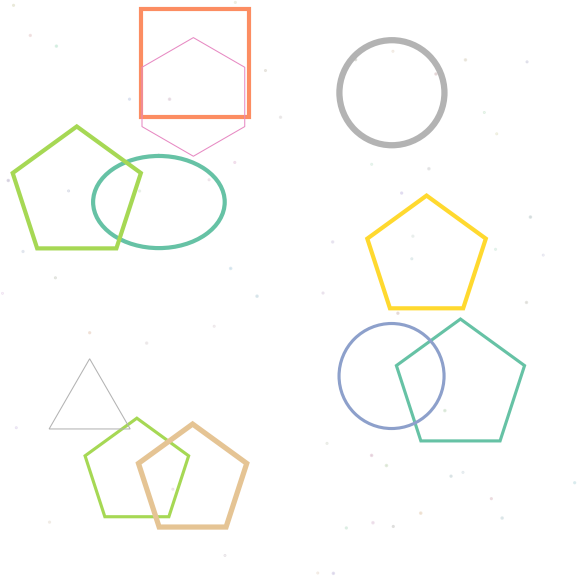[{"shape": "oval", "thickness": 2, "radius": 0.57, "center": [0.275, 0.649]}, {"shape": "pentagon", "thickness": 1.5, "radius": 0.58, "center": [0.797, 0.33]}, {"shape": "square", "thickness": 2, "radius": 0.47, "center": [0.338, 0.891]}, {"shape": "circle", "thickness": 1.5, "radius": 0.45, "center": [0.678, 0.348]}, {"shape": "hexagon", "thickness": 0.5, "radius": 0.51, "center": [0.335, 0.831]}, {"shape": "pentagon", "thickness": 1.5, "radius": 0.47, "center": [0.237, 0.181]}, {"shape": "pentagon", "thickness": 2, "radius": 0.58, "center": [0.133, 0.663]}, {"shape": "pentagon", "thickness": 2, "radius": 0.54, "center": [0.739, 0.553]}, {"shape": "pentagon", "thickness": 2.5, "radius": 0.49, "center": [0.334, 0.166]}, {"shape": "triangle", "thickness": 0.5, "radius": 0.41, "center": [0.155, 0.297]}, {"shape": "circle", "thickness": 3, "radius": 0.45, "center": [0.679, 0.839]}]